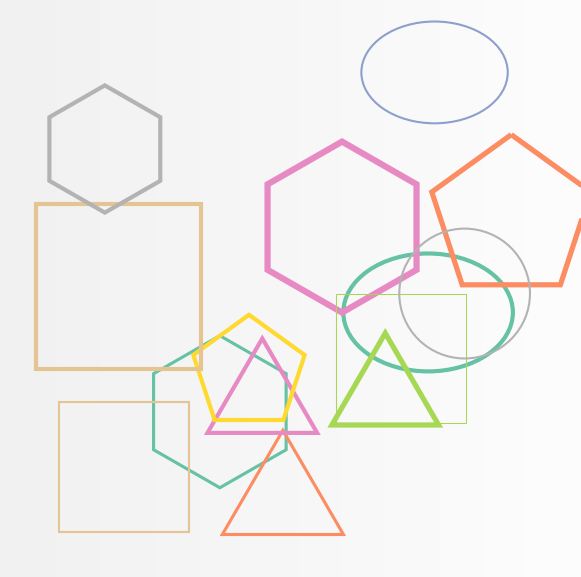[{"shape": "oval", "thickness": 2, "radius": 0.73, "center": [0.737, 0.458]}, {"shape": "hexagon", "thickness": 1.5, "radius": 0.66, "center": [0.378, 0.286]}, {"shape": "pentagon", "thickness": 2.5, "radius": 0.72, "center": [0.88, 0.622]}, {"shape": "triangle", "thickness": 1.5, "radius": 0.6, "center": [0.487, 0.134]}, {"shape": "oval", "thickness": 1, "radius": 0.63, "center": [0.748, 0.874]}, {"shape": "triangle", "thickness": 2, "radius": 0.54, "center": [0.451, 0.304]}, {"shape": "hexagon", "thickness": 3, "radius": 0.74, "center": [0.588, 0.606]}, {"shape": "square", "thickness": 0.5, "radius": 0.56, "center": [0.69, 0.379]}, {"shape": "triangle", "thickness": 2.5, "radius": 0.53, "center": [0.663, 0.316]}, {"shape": "pentagon", "thickness": 2, "radius": 0.5, "center": [0.428, 0.353]}, {"shape": "square", "thickness": 2, "radius": 0.71, "center": [0.204, 0.503]}, {"shape": "square", "thickness": 1, "radius": 0.56, "center": [0.214, 0.191]}, {"shape": "hexagon", "thickness": 2, "radius": 0.55, "center": [0.18, 0.741]}, {"shape": "circle", "thickness": 1, "radius": 0.56, "center": [0.799, 0.491]}]